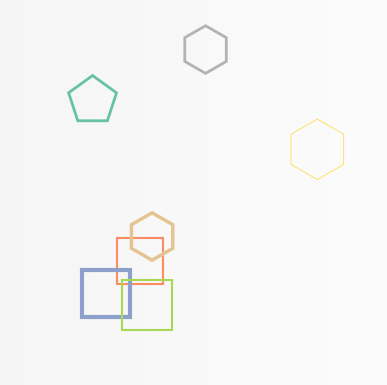[{"shape": "pentagon", "thickness": 2, "radius": 0.32, "center": [0.239, 0.739]}, {"shape": "square", "thickness": 1.5, "radius": 0.3, "center": [0.361, 0.321]}, {"shape": "square", "thickness": 3, "radius": 0.31, "center": [0.274, 0.237]}, {"shape": "square", "thickness": 1.5, "radius": 0.32, "center": [0.379, 0.208]}, {"shape": "hexagon", "thickness": 0.5, "radius": 0.39, "center": [0.819, 0.612]}, {"shape": "hexagon", "thickness": 2.5, "radius": 0.31, "center": [0.392, 0.386]}, {"shape": "hexagon", "thickness": 2, "radius": 0.31, "center": [0.53, 0.871]}]